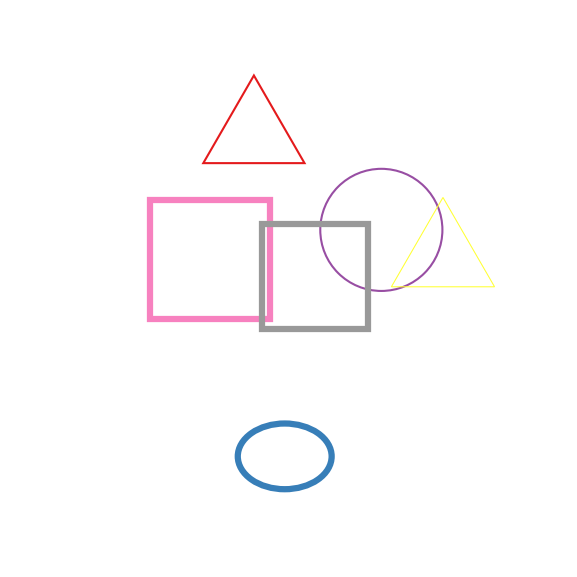[{"shape": "triangle", "thickness": 1, "radius": 0.51, "center": [0.44, 0.767]}, {"shape": "oval", "thickness": 3, "radius": 0.41, "center": [0.493, 0.209]}, {"shape": "circle", "thickness": 1, "radius": 0.53, "center": [0.66, 0.601]}, {"shape": "triangle", "thickness": 0.5, "radius": 0.52, "center": [0.767, 0.554]}, {"shape": "square", "thickness": 3, "radius": 0.52, "center": [0.364, 0.55]}, {"shape": "square", "thickness": 3, "radius": 0.46, "center": [0.546, 0.52]}]